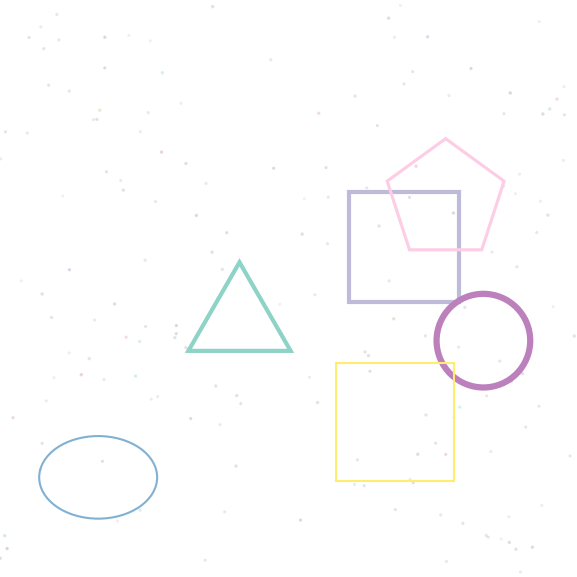[{"shape": "triangle", "thickness": 2, "radius": 0.51, "center": [0.415, 0.443]}, {"shape": "square", "thickness": 2, "radius": 0.47, "center": [0.7, 0.572]}, {"shape": "oval", "thickness": 1, "radius": 0.51, "center": [0.17, 0.173]}, {"shape": "pentagon", "thickness": 1.5, "radius": 0.53, "center": [0.772, 0.653]}, {"shape": "circle", "thickness": 3, "radius": 0.41, "center": [0.837, 0.409]}, {"shape": "square", "thickness": 1, "radius": 0.51, "center": [0.684, 0.269]}]